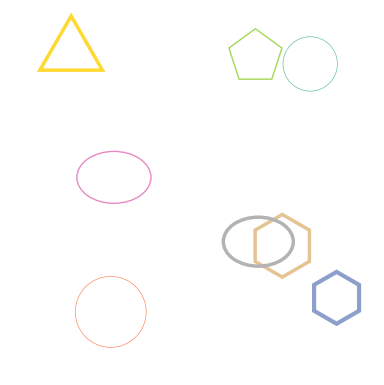[{"shape": "circle", "thickness": 0.5, "radius": 0.35, "center": [0.806, 0.834]}, {"shape": "circle", "thickness": 0.5, "radius": 0.46, "center": [0.288, 0.19]}, {"shape": "hexagon", "thickness": 3, "radius": 0.34, "center": [0.874, 0.226]}, {"shape": "oval", "thickness": 1, "radius": 0.48, "center": [0.296, 0.539]}, {"shape": "pentagon", "thickness": 1, "radius": 0.36, "center": [0.663, 0.853]}, {"shape": "triangle", "thickness": 2.5, "radius": 0.47, "center": [0.185, 0.865]}, {"shape": "hexagon", "thickness": 2.5, "radius": 0.41, "center": [0.733, 0.362]}, {"shape": "oval", "thickness": 2.5, "radius": 0.45, "center": [0.671, 0.372]}]